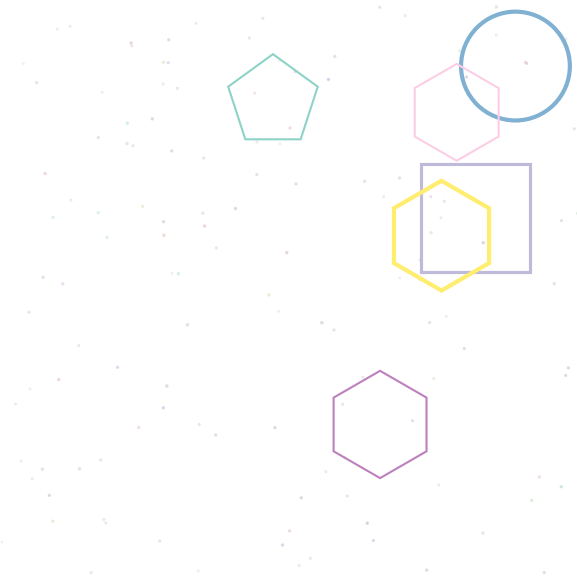[{"shape": "pentagon", "thickness": 1, "radius": 0.41, "center": [0.473, 0.824]}, {"shape": "square", "thickness": 1.5, "radius": 0.47, "center": [0.823, 0.622]}, {"shape": "circle", "thickness": 2, "radius": 0.47, "center": [0.893, 0.885]}, {"shape": "hexagon", "thickness": 1, "radius": 0.42, "center": [0.791, 0.805]}, {"shape": "hexagon", "thickness": 1, "radius": 0.46, "center": [0.658, 0.264]}, {"shape": "hexagon", "thickness": 2, "radius": 0.48, "center": [0.764, 0.591]}]